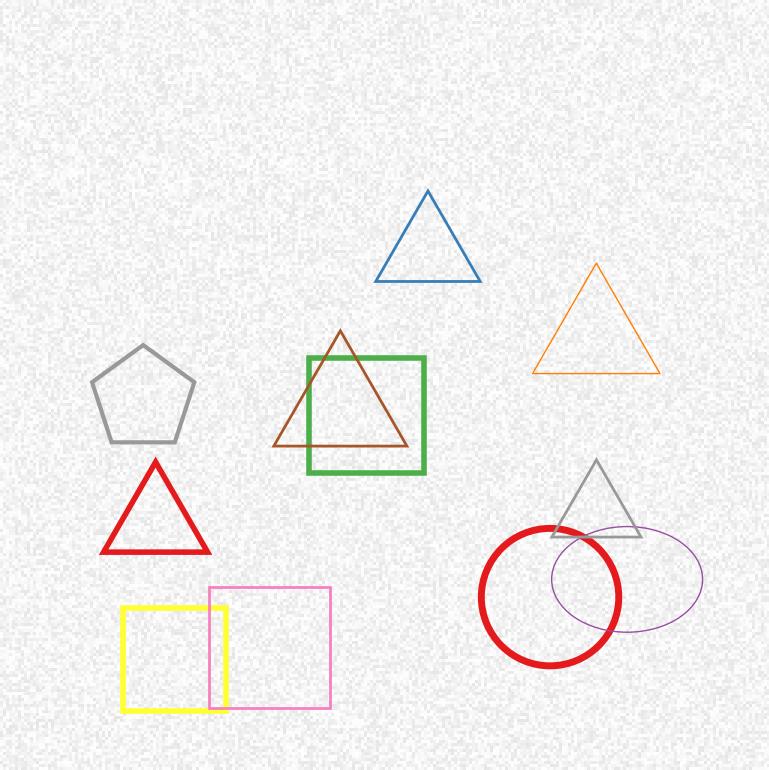[{"shape": "circle", "thickness": 2.5, "radius": 0.45, "center": [0.714, 0.225]}, {"shape": "triangle", "thickness": 2, "radius": 0.39, "center": [0.202, 0.322]}, {"shape": "triangle", "thickness": 1, "radius": 0.39, "center": [0.556, 0.674]}, {"shape": "square", "thickness": 2, "radius": 0.37, "center": [0.476, 0.46]}, {"shape": "oval", "thickness": 0.5, "radius": 0.49, "center": [0.814, 0.248]}, {"shape": "triangle", "thickness": 0.5, "radius": 0.48, "center": [0.774, 0.563]}, {"shape": "square", "thickness": 2, "radius": 0.33, "center": [0.226, 0.143]}, {"shape": "triangle", "thickness": 1, "radius": 0.5, "center": [0.442, 0.471]}, {"shape": "square", "thickness": 1, "radius": 0.39, "center": [0.35, 0.159]}, {"shape": "triangle", "thickness": 1, "radius": 0.33, "center": [0.775, 0.336]}, {"shape": "pentagon", "thickness": 1.5, "radius": 0.35, "center": [0.186, 0.482]}]